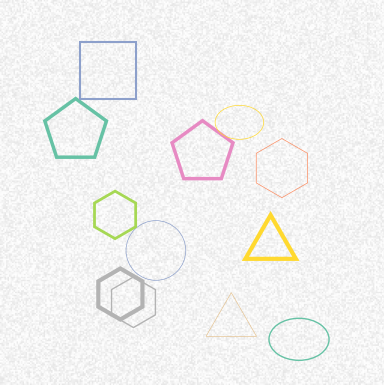[{"shape": "oval", "thickness": 1, "radius": 0.39, "center": [0.777, 0.119]}, {"shape": "pentagon", "thickness": 2.5, "radius": 0.42, "center": [0.196, 0.66]}, {"shape": "hexagon", "thickness": 0.5, "radius": 0.38, "center": [0.732, 0.563]}, {"shape": "circle", "thickness": 0.5, "radius": 0.39, "center": [0.405, 0.349]}, {"shape": "square", "thickness": 1.5, "radius": 0.37, "center": [0.281, 0.817]}, {"shape": "pentagon", "thickness": 2.5, "radius": 0.42, "center": [0.526, 0.603]}, {"shape": "hexagon", "thickness": 2, "radius": 0.31, "center": [0.299, 0.442]}, {"shape": "oval", "thickness": 0.5, "radius": 0.32, "center": [0.622, 0.682]}, {"shape": "triangle", "thickness": 3, "radius": 0.38, "center": [0.703, 0.366]}, {"shape": "triangle", "thickness": 0.5, "radius": 0.38, "center": [0.601, 0.164]}, {"shape": "hexagon", "thickness": 1, "radius": 0.33, "center": [0.347, 0.215]}, {"shape": "hexagon", "thickness": 3, "radius": 0.33, "center": [0.313, 0.236]}]